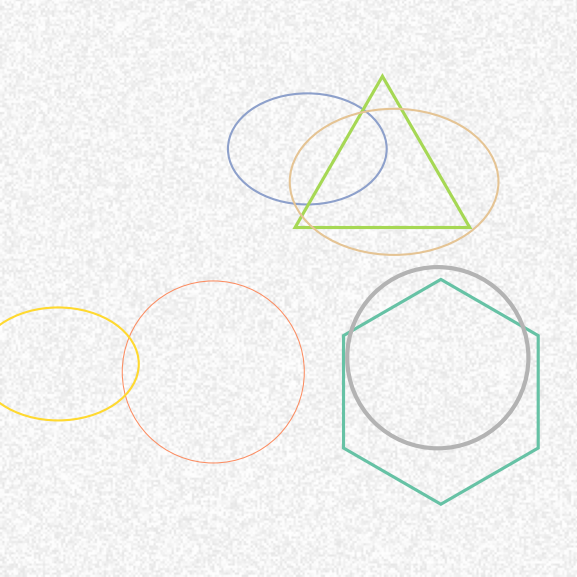[{"shape": "hexagon", "thickness": 1.5, "radius": 0.97, "center": [0.763, 0.321]}, {"shape": "circle", "thickness": 0.5, "radius": 0.79, "center": [0.369, 0.355]}, {"shape": "oval", "thickness": 1, "radius": 0.69, "center": [0.532, 0.741]}, {"shape": "triangle", "thickness": 1.5, "radius": 0.87, "center": [0.662, 0.693]}, {"shape": "oval", "thickness": 1, "radius": 0.7, "center": [0.101, 0.369]}, {"shape": "oval", "thickness": 1, "radius": 0.9, "center": [0.682, 0.684]}, {"shape": "circle", "thickness": 2, "radius": 0.78, "center": [0.758, 0.38]}]